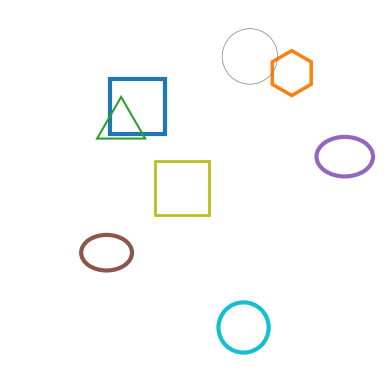[{"shape": "square", "thickness": 3, "radius": 0.36, "center": [0.356, 0.722]}, {"shape": "hexagon", "thickness": 2.5, "radius": 0.29, "center": [0.758, 0.81]}, {"shape": "triangle", "thickness": 1.5, "radius": 0.36, "center": [0.315, 0.676]}, {"shape": "oval", "thickness": 3, "radius": 0.37, "center": [0.896, 0.593]}, {"shape": "oval", "thickness": 3, "radius": 0.33, "center": [0.277, 0.344]}, {"shape": "circle", "thickness": 0.5, "radius": 0.36, "center": [0.649, 0.853]}, {"shape": "square", "thickness": 2, "radius": 0.35, "center": [0.472, 0.512]}, {"shape": "circle", "thickness": 3, "radius": 0.33, "center": [0.633, 0.149]}]